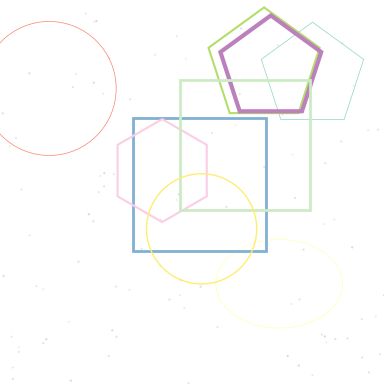[{"shape": "pentagon", "thickness": 0.5, "radius": 0.7, "center": [0.812, 0.803]}, {"shape": "oval", "thickness": 0.5, "radius": 0.82, "center": [0.725, 0.263]}, {"shape": "circle", "thickness": 0.5, "radius": 0.87, "center": [0.128, 0.77]}, {"shape": "square", "thickness": 2, "radius": 0.86, "center": [0.518, 0.522]}, {"shape": "pentagon", "thickness": 1.5, "radius": 0.76, "center": [0.686, 0.829]}, {"shape": "hexagon", "thickness": 1.5, "radius": 0.67, "center": [0.421, 0.557]}, {"shape": "pentagon", "thickness": 3, "radius": 0.69, "center": [0.703, 0.822]}, {"shape": "square", "thickness": 2, "radius": 0.84, "center": [0.636, 0.624]}, {"shape": "circle", "thickness": 1, "radius": 0.72, "center": [0.524, 0.406]}]